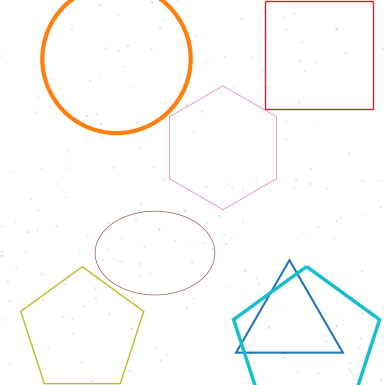[{"shape": "triangle", "thickness": 1.5, "radius": 0.8, "center": [0.752, 0.164]}, {"shape": "circle", "thickness": 3, "radius": 0.96, "center": [0.303, 0.847]}, {"shape": "square", "thickness": 1, "radius": 0.7, "center": [0.829, 0.858]}, {"shape": "oval", "thickness": 0.5, "radius": 0.78, "center": [0.403, 0.343]}, {"shape": "hexagon", "thickness": 0.5, "radius": 0.8, "center": [0.579, 0.616]}, {"shape": "pentagon", "thickness": 1, "radius": 0.84, "center": [0.214, 0.139]}, {"shape": "pentagon", "thickness": 2.5, "radius": 1.0, "center": [0.796, 0.108]}]